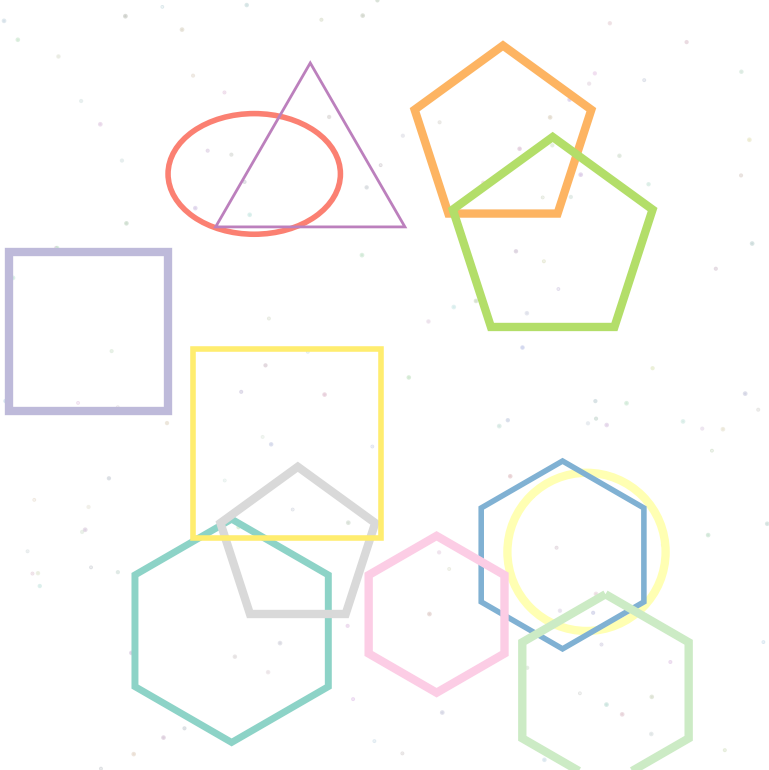[{"shape": "hexagon", "thickness": 2.5, "radius": 0.72, "center": [0.301, 0.181]}, {"shape": "circle", "thickness": 3, "radius": 0.51, "center": [0.762, 0.283]}, {"shape": "square", "thickness": 3, "radius": 0.52, "center": [0.115, 0.57]}, {"shape": "oval", "thickness": 2, "radius": 0.56, "center": [0.33, 0.774]}, {"shape": "hexagon", "thickness": 2, "radius": 0.61, "center": [0.731, 0.279]}, {"shape": "pentagon", "thickness": 3, "radius": 0.6, "center": [0.653, 0.82]}, {"shape": "pentagon", "thickness": 3, "radius": 0.68, "center": [0.718, 0.686]}, {"shape": "hexagon", "thickness": 3, "radius": 0.51, "center": [0.567, 0.202]}, {"shape": "pentagon", "thickness": 3, "radius": 0.53, "center": [0.387, 0.288]}, {"shape": "triangle", "thickness": 1, "radius": 0.71, "center": [0.403, 0.776]}, {"shape": "hexagon", "thickness": 3, "radius": 0.62, "center": [0.786, 0.104]}, {"shape": "square", "thickness": 2, "radius": 0.61, "center": [0.373, 0.424]}]